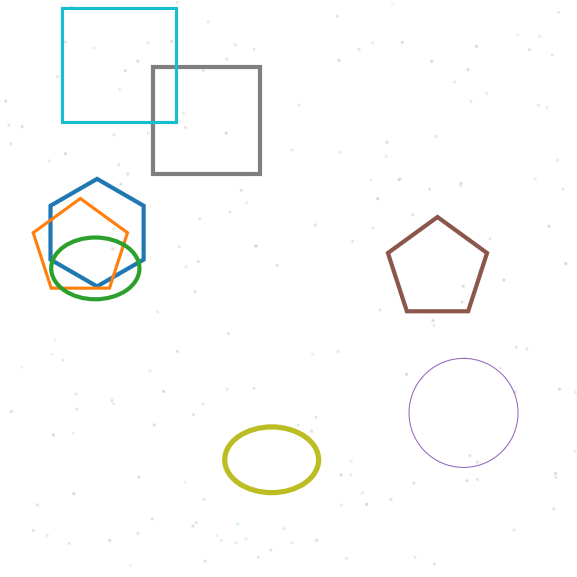[{"shape": "hexagon", "thickness": 2, "radius": 0.47, "center": [0.168, 0.596]}, {"shape": "pentagon", "thickness": 1.5, "radius": 0.43, "center": [0.139, 0.57]}, {"shape": "oval", "thickness": 2, "radius": 0.38, "center": [0.165, 0.534]}, {"shape": "circle", "thickness": 0.5, "radius": 0.47, "center": [0.803, 0.284]}, {"shape": "pentagon", "thickness": 2, "radius": 0.45, "center": [0.758, 0.533]}, {"shape": "square", "thickness": 2, "radius": 0.46, "center": [0.357, 0.791]}, {"shape": "oval", "thickness": 2.5, "radius": 0.41, "center": [0.47, 0.203]}, {"shape": "square", "thickness": 1.5, "radius": 0.49, "center": [0.207, 0.886]}]